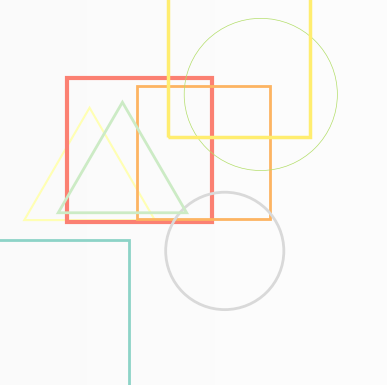[{"shape": "square", "thickness": 2, "radius": 0.98, "center": [0.136, 0.181]}, {"shape": "triangle", "thickness": 1.5, "radius": 0.97, "center": [0.231, 0.526]}, {"shape": "square", "thickness": 3, "radius": 0.94, "center": [0.36, 0.611]}, {"shape": "square", "thickness": 2, "radius": 0.86, "center": [0.525, 0.604]}, {"shape": "circle", "thickness": 0.5, "radius": 0.99, "center": [0.673, 0.755]}, {"shape": "circle", "thickness": 2, "radius": 0.76, "center": [0.58, 0.348]}, {"shape": "triangle", "thickness": 2, "radius": 0.96, "center": [0.316, 0.543]}, {"shape": "square", "thickness": 2.5, "radius": 0.92, "center": [0.618, 0.826]}]